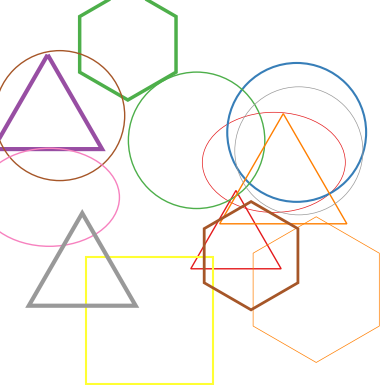[{"shape": "triangle", "thickness": 1, "radius": 0.68, "center": [0.613, 0.37]}, {"shape": "oval", "thickness": 0.5, "radius": 0.93, "center": [0.711, 0.578]}, {"shape": "circle", "thickness": 1.5, "radius": 0.9, "center": [0.771, 0.656]}, {"shape": "circle", "thickness": 1, "radius": 0.89, "center": [0.511, 0.636]}, {"shape": "hexagon", "thickness": 2.5, "radius": 0.72, "center": [0.332, 0.885]}, {"shape": "triangle", "thickness": 3, "radius": 0.82, "center": [0.124, 0.694]}, {"shape": "hexagon", "thickness": 0.5, "radius": 0.95, "center": [0.821, 0.248]}, {"shape": "triangle", "thickness": 1, "radius": 0.95, "center": [0.736, 0.514]}, {"shape": "square", "thickness": 1.5, "radius": 0.83, "center": [0.387, 0.167]}, {"shape": "circle", "thickness": 1, "radius": 0.84, "center": [0.155, 0.7]}, {"shape": "hexagon", "thickness": 2, "radius": 0.7, "center": [0.652, 0.336]}, {"shape": "oval", "thickness": 1, "radius": 0.91, "center": [0.128, 0.488]}, {"shape": "circle", "thickness": 0.5, "radius": 0.83, "center": [0.776, 0.608]}, {"shape": "triangle", "thickness": 3, "radius": 0.8, "center": [0.214, 0.286]}]